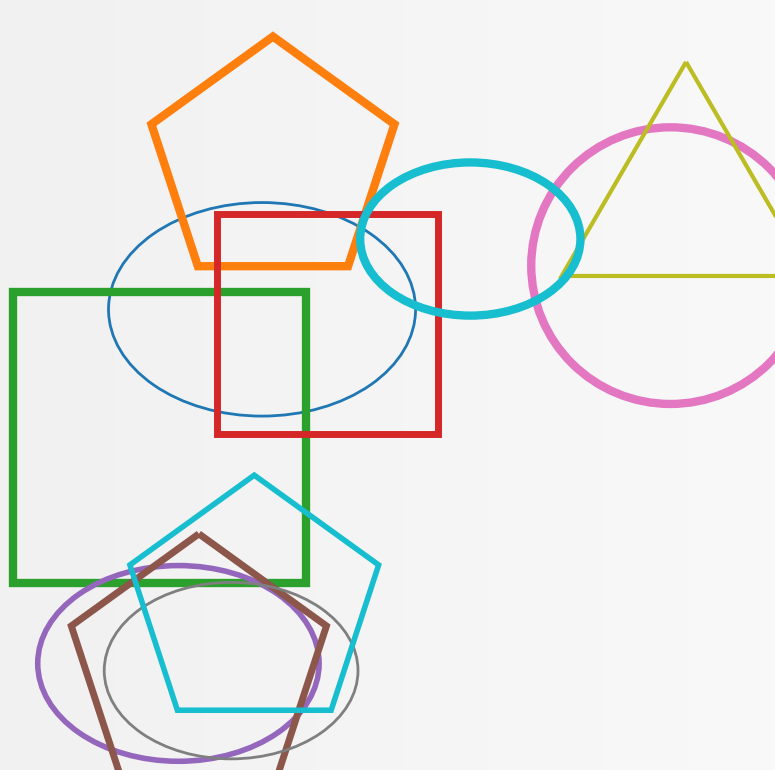[{"shape": "oval", "thickness": 1, "radius": 0.99, "center": [0.338, 0.598]}, {"shape": "pentagon", "thickness": 3, "radius": 0.82, "center": [0.352, 0.788]}, {"shape": "square", "thickness": 3, "radius": 0.94, "center": [0.206, 0.432]}, {"shape": "square", "thickness": 2.5, "radius": 0.71, "center": [0.423, 0.579]}, {"shape": "oval", "thickness": 2, "radius": 0.91, "center": [0.23, 0.138]}, {"shape": "pentagon", "thickness": 2.5, "radius": 0.87, "center": [0.257, 0.134]}, {"shape": "circle", "thickness": 3, "radius": 0.9, "center": [0.865, 0.655]}, {"shape": "oval", "thickness": 1, "radius": 0.82, "center": [0.298, 0.129]}, {"shape": "triangle", "thickness": 1.5, "radius": 0.93, "center": [0.885, 0.734]}, {"shape": "oval", "thickness": 3, "radius": 0.71, "center": [0.607, 0.69]}, {"shape": "pentagon", "thickness": 2, "radius": 0.84, "center": [0.328, 0.214]}]